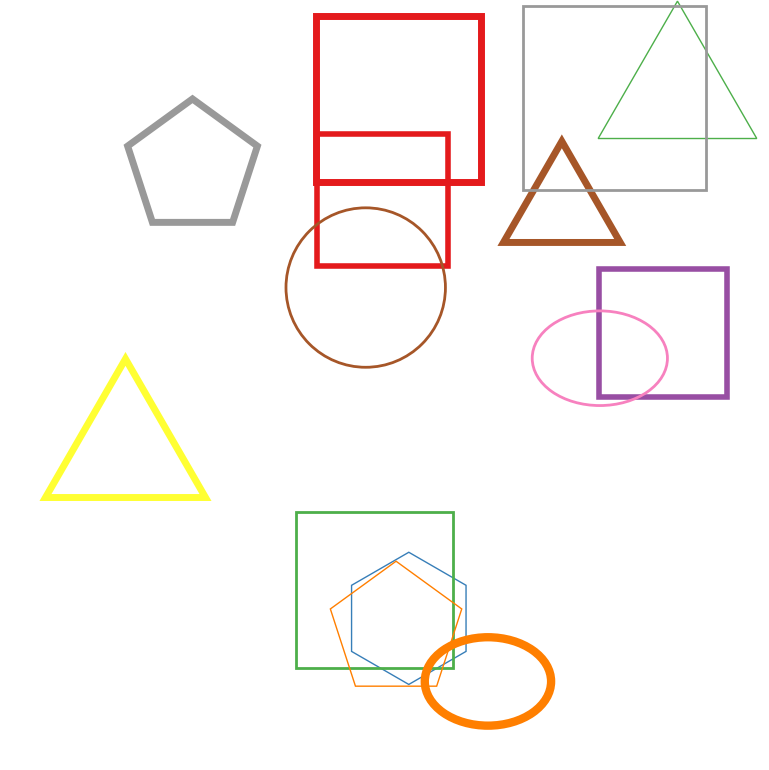[{"shape": "square", "thickness": 2, "radius": 0.43, "center": [0.497, 0.74]}, {"shape": "square", "thickness": 2.5, "radius": 0.54, "center": [0.518, 0.871]}, {"shape": "hexagon", "thickness": 0.5, "radius": 0.43, "center": [0.531, 0.197]}, {"shape": "square", "thickness": 1, "radius": 0.51, "center": [0.486, 0.234]}, {"shape": "triangle", "thickness": 0.5, "radius": 0.59, "center": [0.88, 0.88]}, {"shape": "square", "thickness": 2, "radius": 0.42, "center": [0.861, 0.567]}, {"shape": "oval", "thickness": 3, "radius": 0.41, "center": [0.634, 0.115]}, {"shape": "pentagon", "thickness": 0.5, "radius": 0.45, "center": [0.514, 0.181]}, {"shape": "triangle", "thickness": 2.5, "radius": 0.6, "center": [0.163, 0.414]}, {"shape": "circle", "thickness": 1, "radius": 0.52, "center": [0.475, 0.627]}, {"shape": "triangle", "thickness": 2.5, "radius": 0.44, "center": [0.73, 0.729]}, {"shape": "oval", "thickness": 1, "radius": 0.44, "center": [0.779, 0.535]}, {"shape": "pentagon", "thickness": 2.5, "radius": 0.44, "center": [0.25, 0.783]}, {"shape": "square", "thickness": 1, "radius": 0.6, "center": [0.798, 0.873]}]